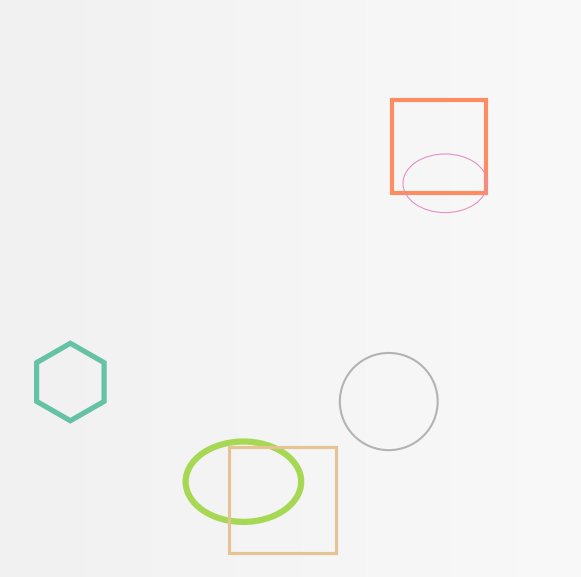[{"shape": "hexagon", "thickness": 2.5, "radius": 0.34, "center": [0.121, 0.338]}, {"shape": "square", "thickness": 2, "radius": 0.4, "center": [0.755, 0.745]}, {"shape": "oval", "thickness": 0.5, "radius": 0.36, "center": [0.766, 0.682]}, {"shape": "oval", "thickness": 3, "radius": 0.5, "center": [0.419, 0.165]}, {"shape": "square", "thickness": 1.5, "radius": 0.46, "center": [0.485, 0.134]}, {"shape": "circle", "thickness": 1, "radius": 0.42, "center": [0.669, 0.304]}]